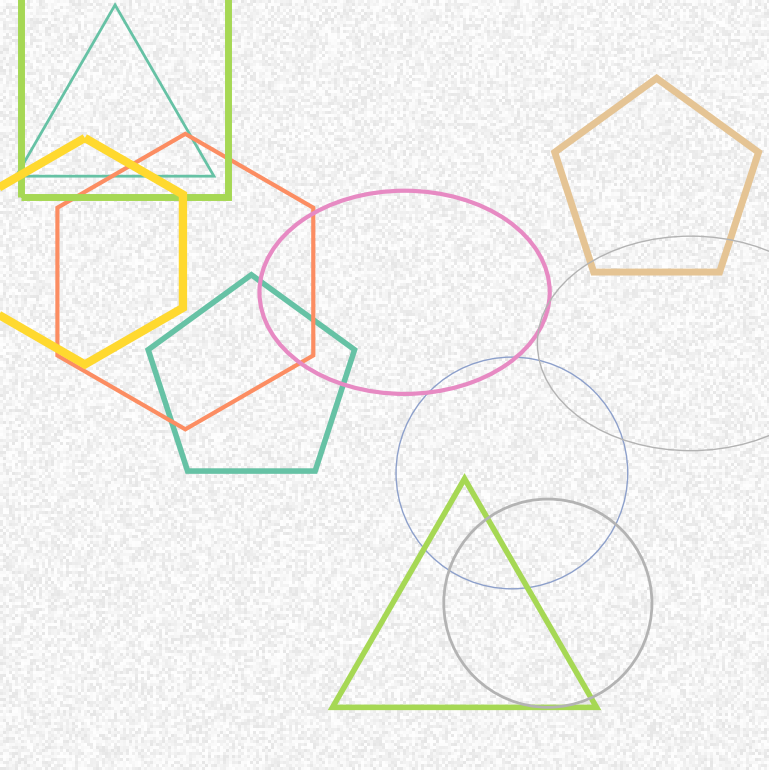[{"shape": "triangle", "thickness": 1, "radius": 0.74, "center": [0.149, 0.845]}, {"shape": "pentagon", "thickness": 2, "radius": 0.7, "center": [0.326, 0.502]}, {"shape": "hexagon", "thickness": 1.5, "radius": 0.96, "center": [0.241, 0.634]}, {"shape": "circle", "thickness": 0.5, "radius": 0.75, "center": [0.665, 0.386]}, {"shape": "oval", "thickness": 1.5, "radius": 0.94, "center": [0.525, 0.62]}, {"shape": "square", "thickness": 2.5, "radius": 0.67, "center": [0.161, 0.878]}, {"shape": "triangle", "thickness": 2, "radius": 0.99, "center": [0.603, 0.18]}, {"shape": "hexagon", "thickness": 3, "radius": 0.74, "center": [0.11, 0.674]}, {"shape": "pentagon", "thickness": 2.5, "radius": 0.7, "center": [0.853, 0.759]}, {"shape": "circle", "thickness": 1, "radius": 0.68, "center": [0.712, 0.217]}, {"shape": "oval", "thickness": 0.5, "radius": 1.0, "center": [0.897, 0.554]}]